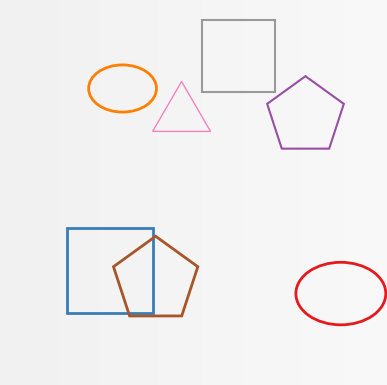[{"shape": "oval", "thickness": 2, "radius": 0.58, "center": [0.88, 0.237]}, {"shape": "square", "thickness": 2, "radius": 0.55, "center": [0.283, 0.297]}, {"shape": "pentagon", "thickness": 1.5, "radius": 0.52, "center": [0.788, 0.698]}, {"shape": "oval", "thickness": 2, "radius": 0.44, "center": [0.316, 0.77]}, {"shape": "pentagon", "thickness": 2, "radius": 0.57, "center": [0.402, 0.272]}, {"shape": "triangle", "thickness": 1, "radius": 0.43, "center": [0.469, 0.702]}, {"shape": "square", "thickness": 1.5, "radius": 0.47, "center": [0.615, 0.854]}]